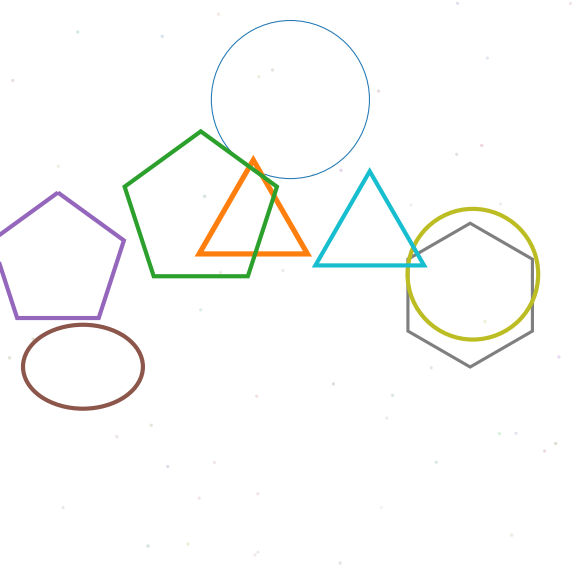[{"shape": "circle", "thickness": 0.5, "radius": 0.68, "center": [0.503, 0.827]}, {"shape": "triangle", "thickness": 2.5, "radius": 0.54, "center": [0.439, 0.614]}, {"shape": "pentagon", "thickness": 2, "radius": 0.69, "center": [0.348, 0.633]}, {"shape": "pentagon", "thickness": 2, "radius": 0.6, "center": [0.1, 0.546]}, {"shape": "oval", "thickness": 2, "radius": 0.52, "center": [0.144, 0.364]}, {"shape": "hexagon", "thickness": 1.5, "radius": 0.62, "center": [0.814, 0.488]}, {"shape": "circle", "thickness": 2, "radius": 0.57, "center": [0.819, 0.524]}, {"shape": "triangle", "thickness": 2, "radius": 0.54, "center": [0.64, 0.594]}]